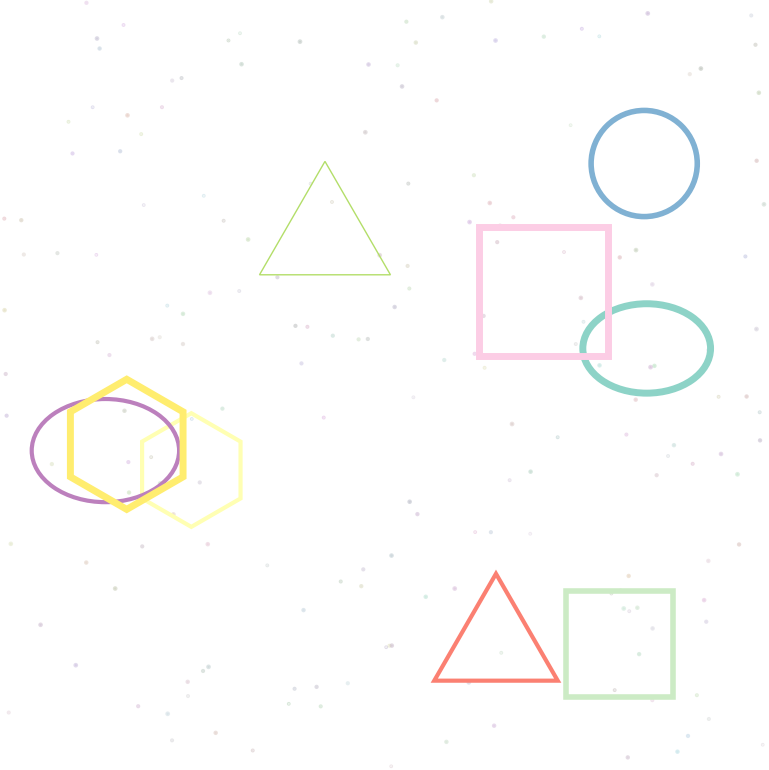[{"shape": "oval", "thickness": 2.5, "radius": 0.41, "center": [0.84, 0.547]}, {"shape": "hexagon", "thickness": 1.5, "radius": 0.37, "center": [0.248, 0.39]}, {"shape": "triangle", "thickness": 1.5, "radius": 0.46, "center": [0.644, 0.162]}, {"shape": "circle", "thickness": 2, "radius": 0.34, "center": [0.837, 0.788]}, {"shape": "triangle", "thickness": 0.5, "radius": 0.49, "center": [0.422, 0.692]}, {"shape": "square", "thickness": 2.5, "radius": 0.42, "center": [0.706, 0.621]}, {"shape": "oval", "thickness": 1.5, "radius": 0.48, "center": [0.137, 0.415]}, {"shape": "square", "thickness": 2, "radius": 0.35, "center": [0.805, 0.164]}, {"shape": "hexagon", "thickness": 2.5, "radius": 0.42, "center": [0.165, 0.423]}]